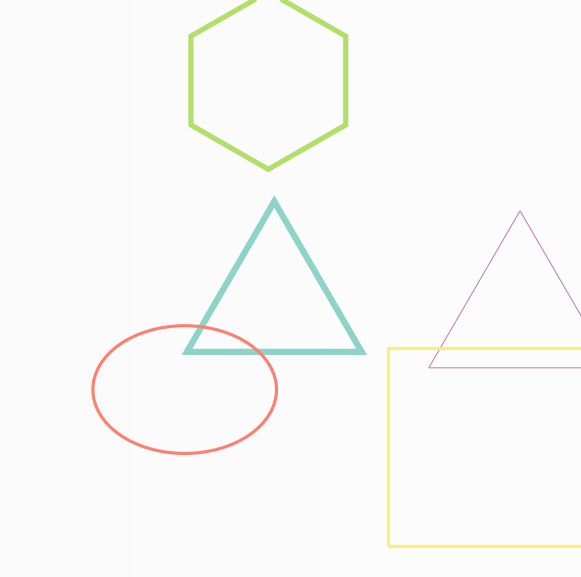[{"shape": "triangle", "thickness": 3, "radius": 0.87, "center": [0.472, 0.477]}, {"shape": "oval", "thickness": 1.5, "radius": 0.79, "center": [0.318, 0.325]}, {"shape": "hexagon", "thickness": 2.5, "radius": 0.77, "center": [0.462, 0.86]}, {"shape": "triangle", "thickness": 0.5, "radius": 0.91, "center": [0.895, 0.453]}, {"shape": "square", "thickness": 1.5, "radius": 0.86, "center": [0.839, 0.225]}]